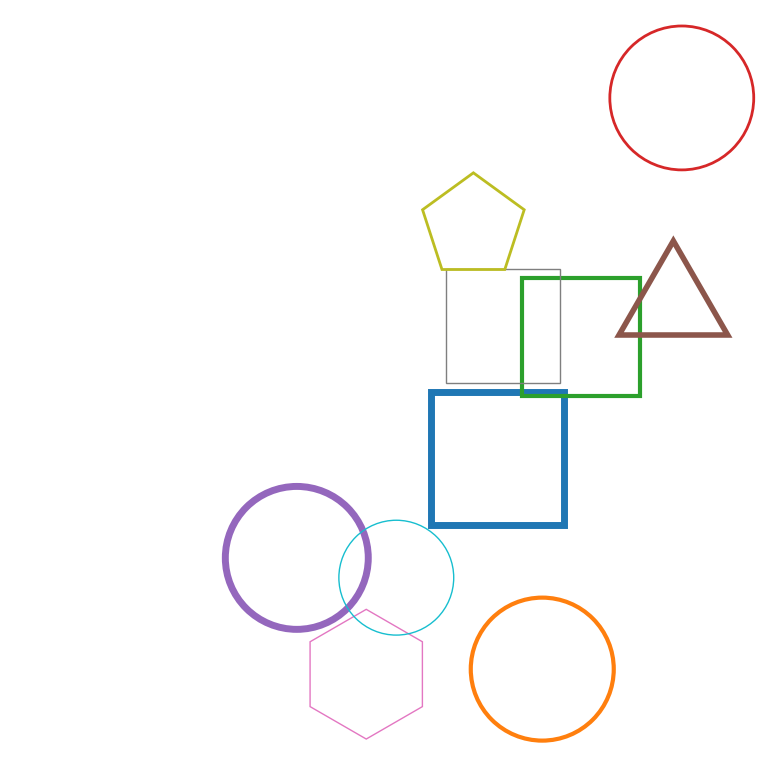[{"shape": "square", "thickness": 2.5, "radius": 0.43, "center": [0.646, 0.404]}, {"shape": "circle", "thickness": 1.5, "radius": 0.46, "center": [0.704, 0.131]}, {"shape": "square", "thickness": 1.5, "radius": 0.38, "center": [0.755, 0.562]}, {"shape": "circle", "thickness": 1, "radius": 0.47, "center": [0.885, 0.873]}, {"shape": "circle", "thickness": 2.5, "radius": 0.46, "center": [0.385, 0.275]}, {"shape": "triangle", "thickness": 2, "radius": 0.41, "center": [0.874, 0.606]}, {"shape": "hexagon", "thickness": 0.5, "radius": 0.42, "center": [0.476, 0.124]}, {"shape": "square", "thickness": 0.5, "radius": 0.37, "center": [0.653, 0.576]}, {"shape": "pentagon", "thickness": 1, "radius": 0.35, "center": [0.615, 0.706]}, {"shape": "circle", "thickness": 0.5, "radius": 0.37, "center": [0.515, 0.25]}]